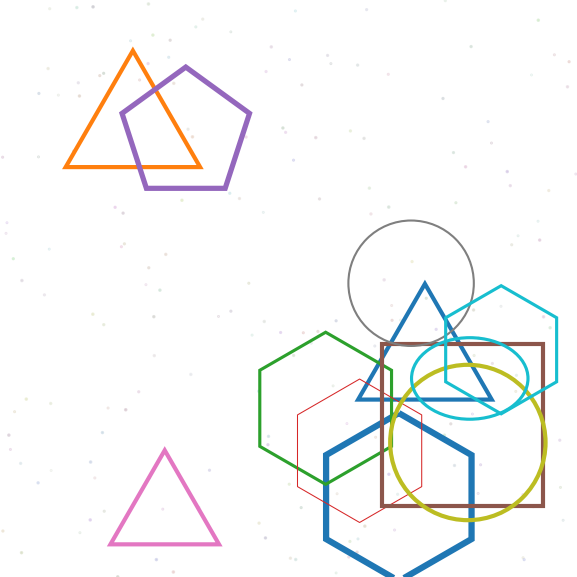[{"shape": "triangle", "thickness": 2, "radius": 0.67, "center": [0.736, 0.374]}, {"shape": "hexagon", "thickness": 3, "radius": 0.73, "center": [0.691, 0.138]}, {"shape": "triangle", "thickness": 2, "radius": 0.67, "center": [0.23, 0.777]}, {"shape": "hexagon", "thickness": 1.5, "radius": 0.66, "center": [0.564, 0.292]}, {"shape": "hexagon", "thickness": 0.5, "radius": 0.62, "center": [0.623, 0.219]}, {"shape": "pentagon", "thickness": 2.5, "radius": 0.58, "center": [0.322, 0.767]}, {"shape": "square", "thickness": 2, "radius": 0.7, "center": [0.801, 0.263]}, {"shape": "triangle", "thickness": 2, "radius": 0.54, "center": [0.285, 0.111]}, {"shape": "circle", "thickness": 1, "radius": 0.54, "center": [0.712, 0.509]}, {"shape": "circle", "thickness": 2, "radius": 0.67, "center": [0.81, 0.233]}, {"shape": "hexagon", "thickness": 1.5, "radius": 0.55, "center": [0.868, 0.393]}, {"shape": "oval", "thickness": 1.5, "radius": 0.5, "center": [0.813, 0.344]}]